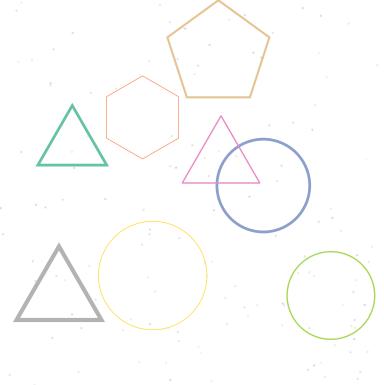[{"shape": "triangle", "thickness": 2, "radius": 0.52, "center": [0.188, 0.623]}, {"shape": "hexagon", "thickness": 0.5, "radius": 0.54, "center": [0.37, 0.695]}, {"shape": "circle", "thickness": 2, "radius": 0.6, "center": [0.684, 0.518]}, {"shape": "triangle", "thickness": 1, "radius": 0.58, "center": [0.574, 0.583]}, {"shape": "circle", "thickness": 1, "radius": 0.57, "center": [0.859, 0.233]}, {"shape": "circle", "thickness": 0.5, "radius": 0.7, "center": [0.397, 0.284]}, {"shape": "pentagon", "thickness": 1.5, "radius": 0.7, "center": [0.567, 0.86]}, {"shape": "triangle", "thickness": 3, "radius": 0.64, "center": [0.153, 0.233]}]